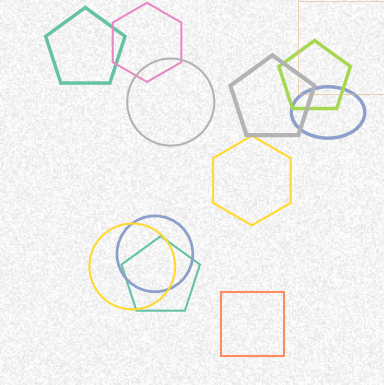[{"shape": "pentagon", "thickness": 2.5, "radius": 0.54, "center": [0.222, 0.872]}, {"shape": "pentagon", "thickness": 1.5, "radius": 0.54, "center": [0.417, 0.28]}, {"shape": "square", "thickness": 1.5, "radius": 0.41, "center": [0.655, 0.158]}, {"shape": "circle", "thickness": 2, "radius": 0.49, "center": [0.402, 0.341]}, {"shape": "oval", "thickness": 2.5, "radius": 0.48, "center": [0.852, 0.708]}, {"shape": "hexagon", "thickness": 1.5, "radius": 0.51, "center": [0.382, 0.89]}, {"shape": "pentagon", "thickness": 2.5, "radius": 0.49, "center": [0.817, 0.797]}, {"shape": "hexagon", "thickness": 1.5, "radius": 0.58, "center": [0.654, 0.531]}, {"shape": "circle", "thickness": 1.5, "radius": 0.56, "center": [0.344, 0.308]}, {"shape": "square", "thickness": 0.5, "radius": 0.6, "center": [0.895, 0.877]}, {"shape": "circle", "thickness": 1.5, "radius": 0.57, "center": [0.444, 0.735]}, {"shape": "pentagon", "thickness": 3, "radius": 0.57, "center": [0.708, 0.742]}]